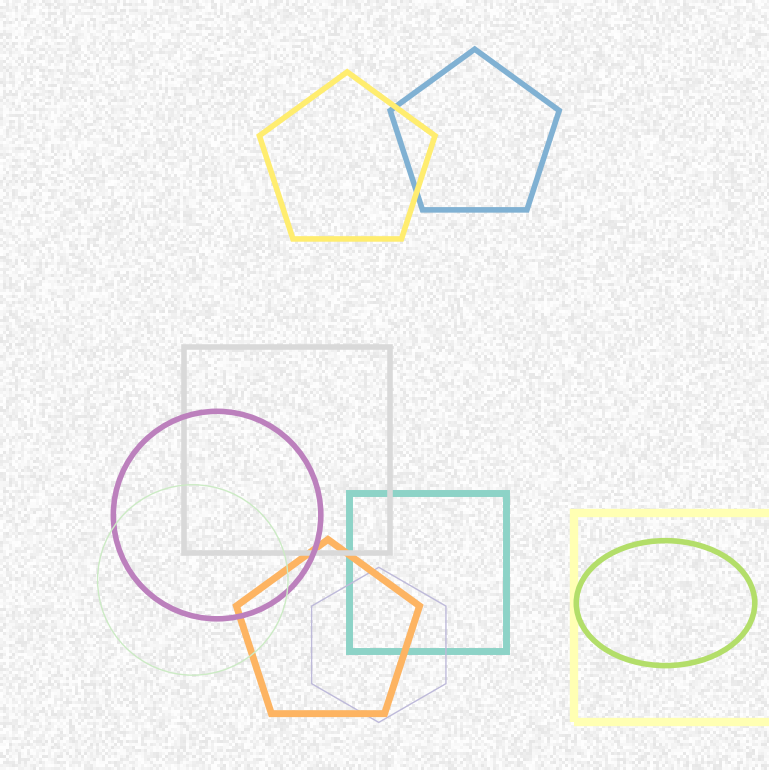[{"shape": "square", "thickness": 2.5, "radius": 0.51, "center": [0.555, 0.257]}, {"shape": "square", "thickness": 3, "radius": 0.68, "center": [0.882, 0.199]}, {"shape": "hexagon", "thickness": 0.5, "radius": 0.5, "center": [0.492, 0.163]}, {"shape": "pentagon", "thickness": 2, "radius": 0.58, "center": [0.616, 0.821]}, {"shape": "pentagon", "thickness": 2.5, "radius": 0.63, "center": [0.426, 0.174]}, {"shape": "oval", "thickness": 2, "radius": 0.58, "center": [0.864, 0.217]}, {"shape": "square", "thickness": 2, "radius": 0.67, "center": [0.373, 0.415]}, {"shape": "circle", "thickness": 2, "radius": 0.67, "center": [0.282, 0.331]}, {"shape": "circle", "thickness": 0.5, "radius": 0.62, "center": [0.25, 0.247]}, {"shape": "pentagon", "thickness": 2, "radius": 0.6, "center": [0.451, 0.787]}]